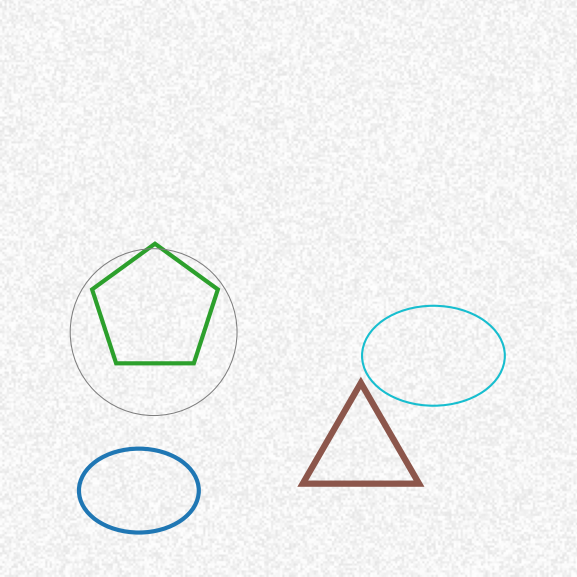[{"shape": "oval", "thickness": 2, "radius": 0.52, "center": [0.24, 0.15]}, {"shape": "pentagon", "thickness": 2, "radius": 0.57, "center": [0.268, 0.463]}, {"shape": "triangle", "thickness": 3, "radius": 0.58, "center": [0.625, 0.22]}, {"shape": "circle", "thickness": 0.5, "radius": 0.72, "center": [0.266, 0.424]}, {"shape": "oval", "thickness": 1, "radius": 0.62, "center": [0.751, 0.383]}]